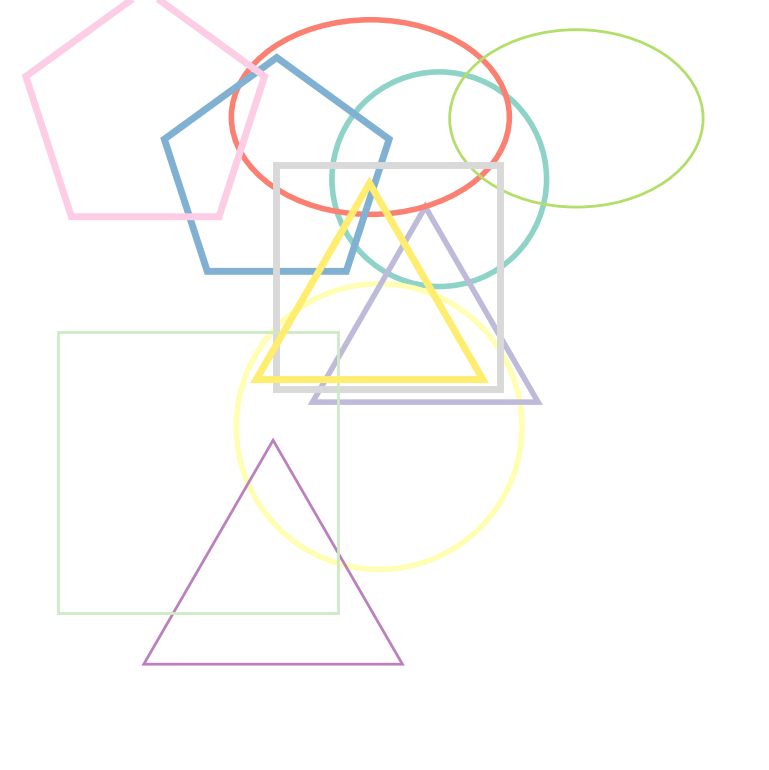[{"shape": "circle", "thickness": 2, "radius": 0.7, "center": [0.57, 0.767]}, {"shape": "circle", "thickness": 2, "radius": 0.93, "center": [0.492, 0.446]}, {"shape": "triangle", "thickness": 2, "radius": 0.85, "center": [0.552, 0.562]}, {"shape": "oval", "thickness": 2, "radius": 0.9, "center": [0.481, 0.848]}, {"shape": "pentagon", "thickness": 2.5, "radius": 0.77, "center": [0.359, 0.772]}, {"shape": "oval", "thickness": 1, "radius": 0.82, "center": [0.749, 0.846]}, {"shape": "pentagon", "thickness": 2.5, "radius": 0.81, "center": [0.189, 0.85]}, {"shape": "square", "thickness": 2.5, "radius": 0.73, "center": [0.504, 0.64]}, {"shape": "triangle", "thickness": 1, "radius": 0.97, "center": [0.355, 0.234]}, {"shape": "square", "thickness": 1, "radius": 0.91, "center": [0.257, 0.386]}, {"shape": "triangle", "thickness": 2.5, "radius": 0.85, "center": [0.48, 0.592]}]